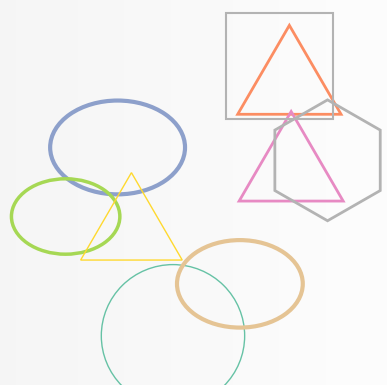[{"shape": "circle", "thickness": 1, "radius": 0.92, "center": [0.446, 0.128]}, {"shape": "triangle", "thickness": 2, "radius": 0.77, "center": [0.747, 0.78]}, {"shape": "oval", "thickness": 3, "radius": 0.87, "center": [0.303, 0.617]}, {"shape": "triangle", "thickness": 2, "radius": 0.78, "center": [0.751, 0.555]}, {"shape": "oval", "thickness": 2.5, "radius": 0.7, "center": [0.169, 0.438]}, {"shape": "triangle", "thickness": 1, "radius": 0.76, "center": [0.339, 0.4]}, {"shape": "oval", "thickness": 3, "radius": 0.81, "center": [0.619, 0.263]}, {"shape": "hexagon", "thickness": 2, "radius": 0.79, "center": [0.845, 0.584]}, {"shape": "square", "thickness": 1.5, "radius": 0.69, "center": [0.721, 0.83]}]